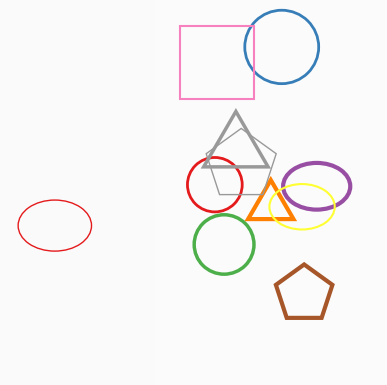[{"shape": "circle", "thickness": 2, "radius": 0.35, "center": [0.554, 0.52]}, {"shape": "oval", "thickness": 1, "radius": 0.47, "center": [0.141, 0.414]}, {"shape": "circle", "thickness": 2, "radius": 0.48, "center": [0.727, 0.878]}, {"shape": "circle", "thickness": 2.5, "radius": 0.39, "center": [0.578, 0.365]}, {"shape": "oval", "thickness": 3, "radius": 0.43, "center": [0.817, 0.516]}, {"shape": "triangle", "thickness": 3, "radius": 0.34, "center": [0.699, 0.465]}, {"shape": "oval", "thickness": 1.5, "radius": 0.42, "center": [0.78, 0.463]}, {"shape": "pentagon", "thickness": 3, "radius": 0.38, "center": [0.785, 0.236]}, {"shape": "square", "thickness": 1.5, "radius": 0.48, "center": [0.56, 0.837]}, {"shape": "triangle", "thickness": 2.5, "radius": 0.48, "center": [0.609, 0.615]}, {"shape": "pentagon", "thickness": 1, "radius": 0.47, "center": [0.622, 0.571]}]